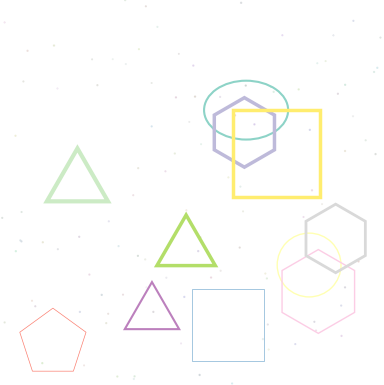[{"shape": "oval", "thickness": 1.5, "radius": 0.55, "center": [0.639, 0.714]}, {"shape": "circle", "thickness": 1, "radius": 0.41, "center": [0.803, 0.312]}, {"shape": "hexagon", "thickness": 2.5, "radius": 0.45, "center": [0.635, 0.656]}, {"shape": "pentagon", "thickness": 0.5, "radius": 0.45, "center": [0.137, 0.109]}, {"shape": "square", "thickness": 0.5, "radius": 0.47, "center": [0.592, 0.155]}, {"shape": "triangle", "thickness": 2.5, "radius": 0.44, "center": [0.483, 0.354]}, {"shape": "hexagon", "thickness": 1, "radius": 0.54, "center": [0.827, 0.243]}, {"shape": "hexagon", "thickness": 2, "radius": 0.45, "center": [0.872, 0.381]}, {"shape": "triangle", "thickness": 1.5, "radius": 0.41, "center": [0.395, 0.186]}, {"shape": "triangle", "thickness": 3, "radius": 0.46, "center": [0.201, 0.523]}, {"shape": "square", "thickness": 2.5, "radius": 0.57, "center": [0.719, 0.602]}]